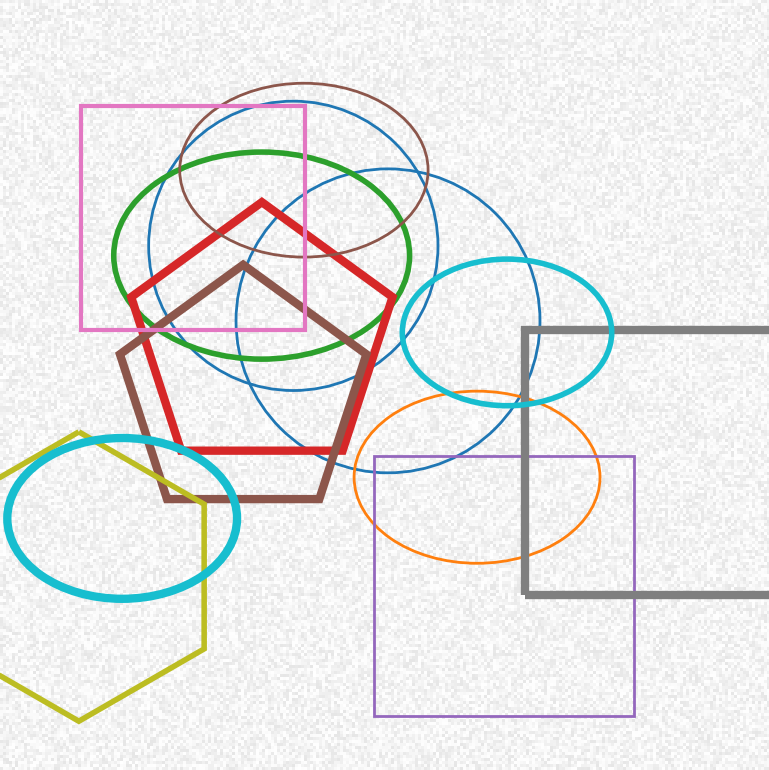[{"shape": "circle", "thickness": 1, "radius": 0.94, "center": [0.381, 0.681]}, {"shape": "circle", "thickness": 1, "radius": 0.99, "center": [0.504, 0.583]}, {"shape": "oval", "thickness": 1, "radius": 0.8, "center": [0.62, 0.38]}, {"shape": "oval", "thickness": 2, "radius": 0.96, "center": [0.34, 0.668]}, {"shape": "pentagon", "thickness": 3, "radius": 0.89, "center": [0.34, 0.559]}, {"shape": "square", "thickness": 1, "radius": 0.84, "center": [0.655, 0.239]}, {"shape": "oval", "thickness": 1, "radius": 0.81, "center": [0.395, 0.779]}, {"shape": "pentagon", "thickness": 3, "radius": 0.84, "center": [0.316, 0.488]}, {"shape": "square", "thickness": 1.5, "radius": 0.73, "center": [0.25, 0.717]}, {"shape": "square", "thickness": 3, "radius": 0.86, "center": [0.854, 0.399]}, {"shape": "hexagon", "thickness": 2, "radius": 0.94, "center": [0.102, 0.251]}, {"shape": "oval", "thickness": 2, "radius": 0.68, "center": [0.658, 0.568]}, {"shape": "oval", "thickness": 3, "radius": 0.75, "center": [0.159, 0.327]}]